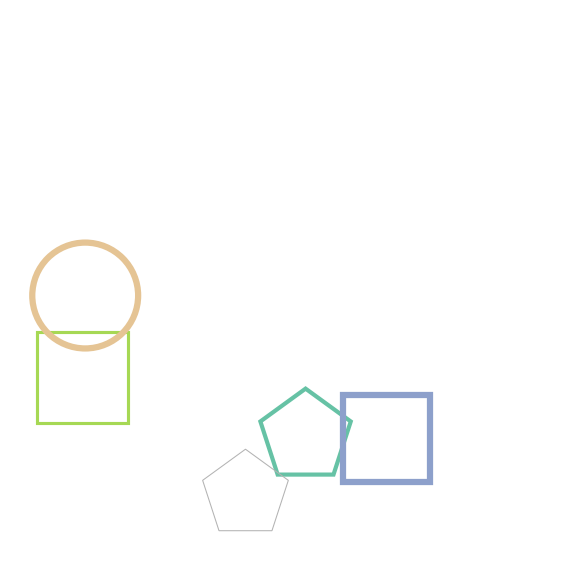[{"shape": "pentagon", "thickness": 2, "radius": 0.41, "center": [0.529, 0.244]}, {"shape": "square", "thickness": 3, "radius": 0.38, "center": [0.67, 0.239]}, {"shape": "square", "thickness": 1.5, "radius": 0.39, "center": [0.143, 0.345]}, {"shape": "circle", "thickness": 3, "radius": 0.46, "center": [0.148, 0.487]}, {"shape": "pentagon", "thickness": 0.5, "radius": 0.39, "center": [0.425, 0.143]}]